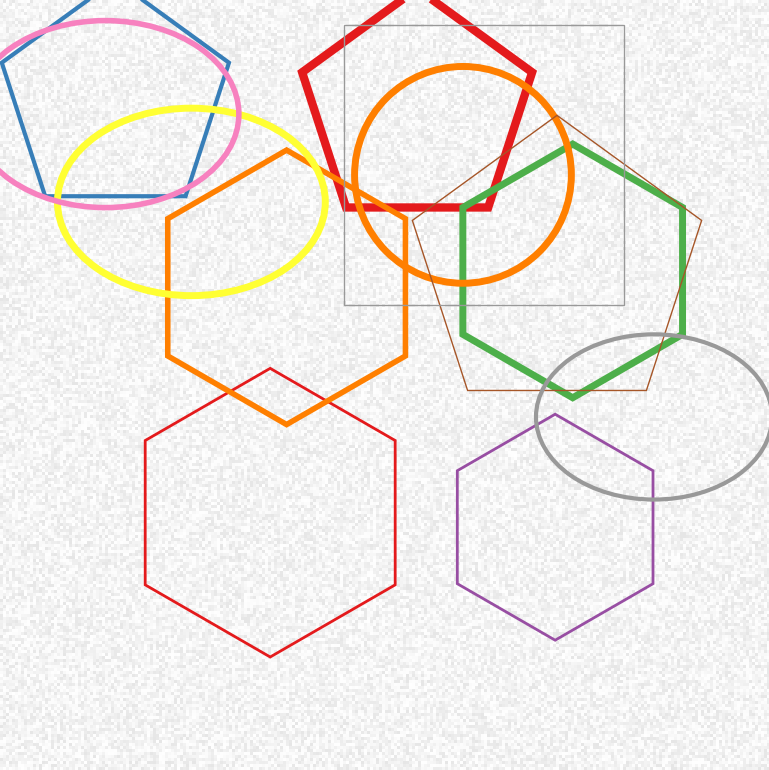[{"shape": "pentagon", "thickness": 3, "radius": 0.79, "center": [0.542, 0.858]}, {"shape": "hexagon", "thickness": 1, "radius": 0.94, "center": [0.351, 0.334]}, {"shape": "pentagon", "thickness": 1.5, "radius": 0.78, "center": [0.15, 0.871]}, {"shape": "hexagon", "thickness": 2.5, "radius": 0.82, "center": [0.744, 0.648]}, {"shape": "hexagon", "thickness": 1, "radius": 0.73, "center": [0.721, 0.315]}, {"shape": "hexagon", "thickness": 2, "radius": 0.89, "center": [0.372, 0.627]}, {"shape": "circle", "thickness": 2.5, "radius": 0.7, "center": [0.601, 0.773]}, {"shape": "oval", "thickness": 2.5, "radius": 0.87, "center": [0.249, 0.738]}, {"shape": "pentagon", "thickness": 0.5, "radius": 0.99, "center": [0.723, 0.653]}, {"shape": "oval", "thickness": 2, "radius": 0.87, "center": [0.137, 0.852]}, {"shape": "square", "thickness": 0.5, "radius": 0.91, "center": [0.628, 0.786]}, {"shape": "oval", "thickness": 1.5, "radius": 0.77, "center": [0.849, 0.459]}]